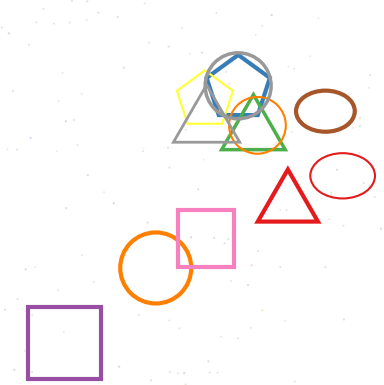[{"shape": "triangle", "thickness": 3, "radius": 0.45, "center": [0.748, 0.47]}, {"shape": "oval", "thickness": 1.5, "radius": 0.42, "center": [0.89, 0.543]}, {"shape": "pentagon", "thickness": 3, "radius": 0.43, "center": [0.619, 0.771]}, {"shape": "triangle", "thickness": 2.5, "radius": 0.48, "center": [0.658, 0.659]}, {"shape": "square", "thickness": 3, "radius": 0.47, "center": [0.167, 0.11]}, {"shape": "circle", "thickness": 1.5, "radius": 0.37, "center": [0.669, 0.674]}, {"shape": "circle", "thickness": 3, "radius": 0.46, "center": [0.405, 0.304]}, {"shape": "pentagon", "thickness": 1.5, "radius": 0.38, "center": [0.532, 0.74]}, {"shape": "oval", "thickness": 3, "radius": 0.38, "center": [0.845, 0.711]}, {"shape": "square", "thickness": 3, "radius": 0.37, "center": [0.535, 0.38]}, {"shape": "triangle", "thickness": 2, "radius": 0.5, "center": [0.537, 0.68]}, {"shape": "circle", "thickness": 2.5, "radius": 0.43, "center": [0.619, 0.777]}]